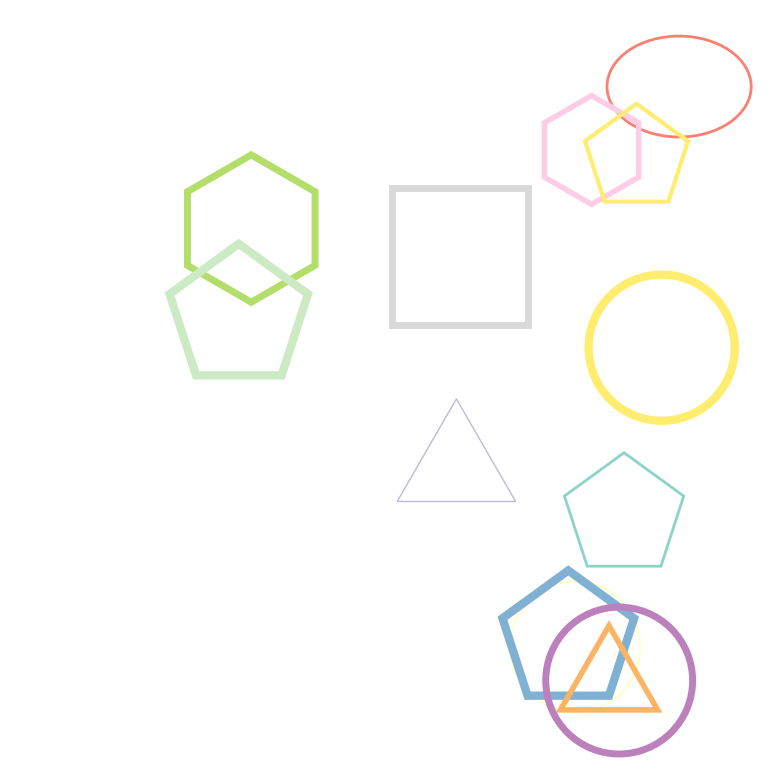[{"shape": "pentagon", "thickness": 1, "radius": 0.41, "center": [0.81, 0.331]}, {"shape": "circle", "thickness": 0.5, "radius": 0.42, "center": [0.747, 0.16]}, {"shape": "triangle", "thickness": 0.5, "radius": 0.44, "center": [0.593, 0.393]}, {"shape": "oval", "thickness": 1, "radius": 0.47, "center": [0.882, 0.888]}, {"shape": "pentagon", "thickness": 3, "radius": 0.45, "center": [0.738, 0.169]}, {"shape": "triangle", "thickness": 2, "radius": 0.36, "center": [0.791, 0.115]}, {"shape": "hexagon", "thickness": 2.5, "radius": 0.48, "center": [0.326, 0.703]}, {"shape": "hexagon", "thickness": 2, "radius": 0.35, "center": [0.768, 0.805]}, {"shape": "square", "thickness": 2.5, "radius": 0.44, "center": [0.598, 0.667]}, {"shape": "circle", "thickness": 2.5, "radius": 0.48, "center": [0.804, 0.116]}, {"shape": "pentagon", "thickness": 3, "radius": 0.47, "center": [0.31, 0.589]}, {"shape": "pentagon", "thickness": 1.5, "radius": 0.35, "center": [0.827, 0.795]}, {"shape": "circle", "thickness": 3, "radius": 0.47, "center": [0.859, 0.548]}]